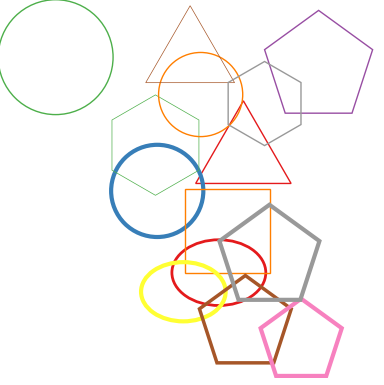[{"shape": "triangle", "thickness": 1, "radius": 0.72, "center": [0.632, 0.595]}, {"shape": "oval", "thickness": 2, "radius": 0.61, "center": [0.568, 0.292]}, {"shape": "circle", "thickness": 3, "radius": 0.6, "center": [0.408, 0.504]}, {"shape": "hexagon", "thickness": 0.5, "radius": 0.65, "center": [0.404, 0.623]}, {"shape": "circle", "thickness": 1, "radius": 0.75, "center": [0.145, 0.852]}, {"shape": "pentagon", "thickness": 1, "radius": 0.74, "center": [0.828, 0.825]}, {"shape": "square", "thickness": 1, "radius": 0.55, "center": [0.591, 0.4]}, {"shape": "circle", "thickness": 1, "radius": 0.55, "center": [0.521, 0.754]}, {"shape": "oval", "thickness": 3, "radius": 0.55, "center": [0.476, 0.242]}, {"shape": "triangle", "thickness": 0.5, "radius": 0.67, "center": [0.494, 0.852]}, {"shape": "pentagon", "thickness": 2.5, "radius": 0.63, "center": [0.637, 0.159]}, {"shape": "pentagon", "thickness": 3, "radius": 0.55, "center": [0.782, 0.113]}, {"shape": "hexagon", "thickness": 1, "radius": 0.55, "center": [0.687, 0.731]}, {"shape": "pentagon", "thickness": 3, "radius": 0.68, "center": [0.7, 0.332]}]